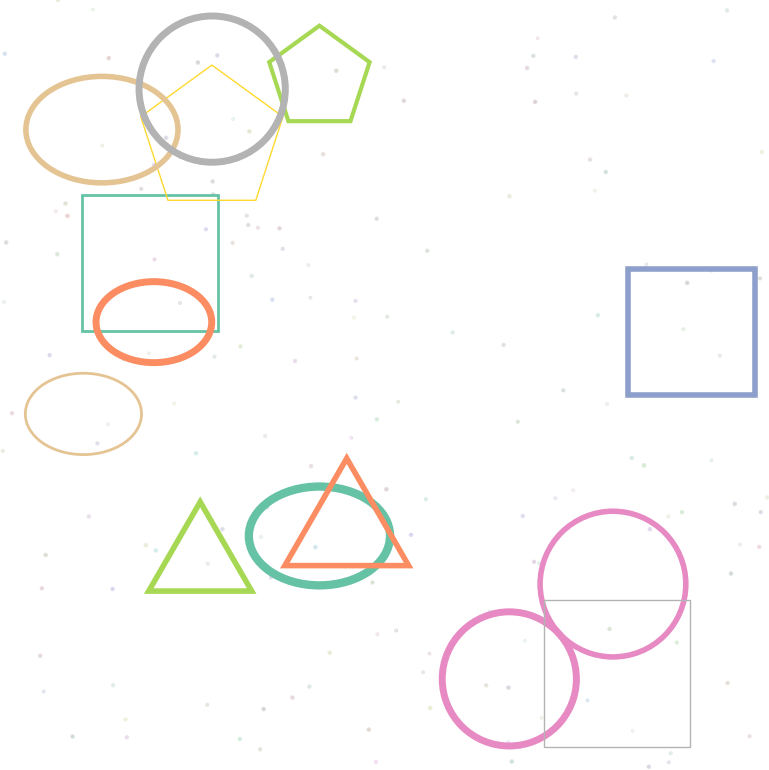[{"shape": "square", "thickness": 1, "radius": 0.44, "center": [0.195, 0.659]}, {"shape": "oval", "thickness": 3, "radius": 0.46, "center": [0.415, 0.304]}, {"shape": "oval", "thickness": 2.5, "radius": 0.38, "center": [0.2, 0.582]}, {"shape": "triangle", "thickness": 2, "radius": 0.46, "center": [0.45, 0.312]}, {"shape": "square", "thickness": 2, "radius": 0.41, "center": [0.898, 0.569]}, {"shape": "circle", "thickness": 2, "radius": 0.47, "center": [0.796, 0.241]}, {"shape": "circle", "thickness": 2.5, "radius": 0.44, "center": [0.661, 0.118]}, {"shape": "triangle", "thickness": 2, "radius": 0.39, "center": [0.26, 0.271]}, {"shape": "pentagon", "thickness": 1.5, "radius": 0.34, "center": [0.415, 0.898]}, {"shape": "pentagon", "thickness": 0.5, "radius": 0.49, "center": [0.275, 0.818]}, {"shape": "oval", "thickness": 1, "radius": 0.38, "center": [0.108, 0.462]}, {"shape": "oval", "thickness": 2, "radius": 0.49, "center": [0.132, 0.832]}, {"shape": "circle", "thickness": 2.5, "radius": 0.47, "center": [0.276, 0.884]}, {"shape": "square", "thickness": 0.5, "radius": 0.48, "center": [0.801, 0.125]}]